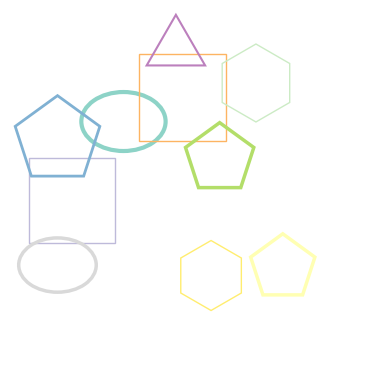[{"shape": "oval", "thickness": 3, "radius": 0.55, "center": [0.321, 0.684]}, {"shape": "pentagon", "thickness": 2.5, "radius": 0.44, "center": [0.734, 0.305]}, {"shape": "square", "thickness": 1, "radius": 0.56, "center": [0.187, 0.479]}, {"shape": "pentagon", "thickness": 2, "radius": 0.58, "center": [0.149, 0.636]}, {"shape": "square", "thickness": 1, "radius": 0.57, "center": [0.475, 0.746]}, {"shape": "pentagon", "thickness": 2.5, "radius": 0.47, "center": [0.571, 0.588]}, {"shape": "oval", "thickness": 2.5, "radius": 0.5, "center": [0.149, 0.312]}, {"shape": "triangle", "thickness": 1.5, "radius": 0.44, "center": [0.457, 0.874]}, {"shape": "hexagon", "thickness": 1, "radius": 0.51, "center": [0.665, 0.784]}, {"shape": "hexagon", "thickness": 1, "radius": 0.45, "center": [0.548, 0.284]}]